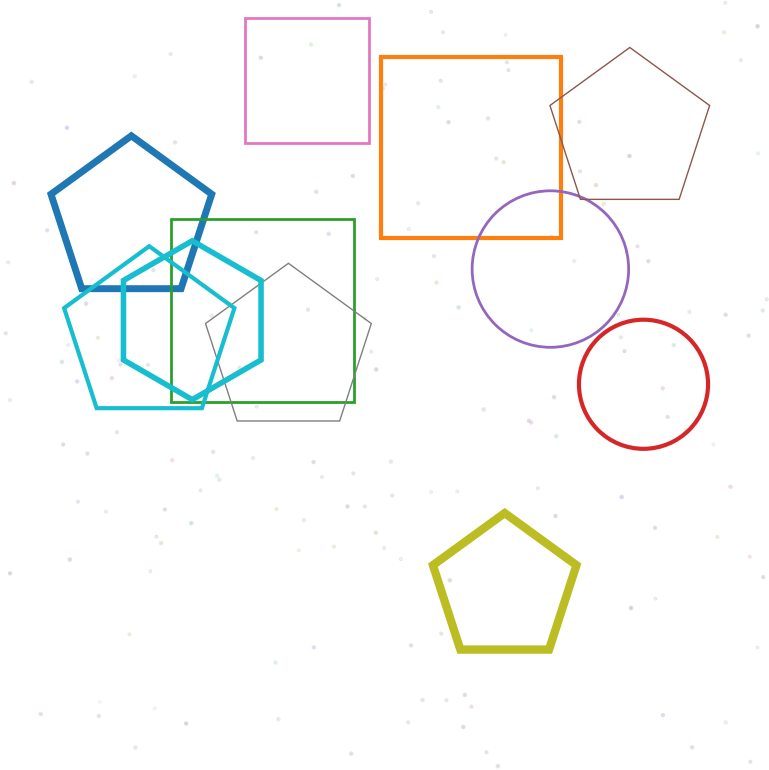[{"shape": "pentagon", "thickness": 2.5, "radius": 0.55, "center": [0.171, 0.714]}, {"shape": "square", "thickness": 1.5, "radius": 0.59, "center": [0.612, 0.808]}, {"shape": "square", "thickness": 1, "radius": 0.59, "center": [0.341, 0.597]}, {"shape": "circle", "thickness": 1.5, "radius": 0.42, "center": [0.836, 0.501]}, {"shape": "circle", "thickness": 1, "radius": 0.51, "center": [0.715, 0.651]}, {"shape": "pentagon", "thickness": 0.5, "radius": 0.55, "center": [0.818, 0.829]}, {"shape": "square", "thickness": 1, "radius": 0.41, "center": [0.399, 0.895]}, {"shape": "pentagon", "thickness": 0.5, "radius": 0.57, "center": [0.375, 0.545]}, {"shape": "pentagon", "thickness": 3, "radius": 0.49, "center": [0.655, 0.236]}, {"shape": "hexagon", "thickness": 2, "radius": 0.52, "center": [0.25, 0.584]}, {"shape": "pentagon", "thickness": 1.5, "radius": 0.58, "center": [0.194, 0.564]}]